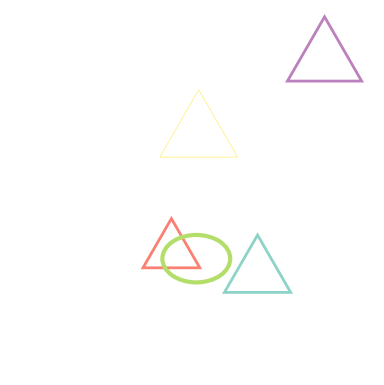[{"shape": "triangle", "thickness": 2, "radius": 0.5, "center": [0.669, 0.29]}, {"shape": "triangle", "thickness": 2, "radius": 0.43, "center": [0.445, 0.347]}, {"shape": "oval", "thickness": 3, "radius": 0.44, "center": [0.51, 0.328]}, {"shape": "triangle", "thickness": 2, "radius": 0.56, "center": [0.843, 0.845]}, {"shape": "triangle", "thickness": 0.5, "radius": 0.58, "center": [0.516, 0.65]}]